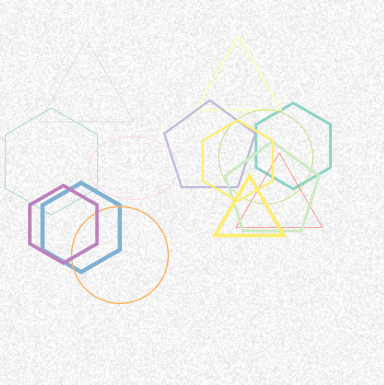[{"shape": "hexagon", "thickness": 0.5, "radius": 0.69, "center": [0.134, 0.581]}, {"shape": "hexagon", "thickness": 2, "radius": 0.56, "center": [0.762, 0.621]}, {"shape": "triangle", "thickness": 1, "radius": 0.64, "center": [0.619, 0.778]}, {"shape": "pentagon", "thickness": 1.5, "radius": 0.62, "center": [0.545, 0.615]}, {"shape": "triangle", "thickness": 0.5, "radius": 0.65, "center": [0.725, 0.474]}, {"shape": "hexagon", "thickness": 3, "radius": 0.58, "center": [0.211, 0.409]}, {"shape": "circle", "thickness": 1, "radius": 0.63, "center": [0.312, 0.338]}, {"shape": "circle", "thickness": 0.5, "radius": 0.61, "center": [0.691, 0.593]}, {"shape": "oval", "thickness": 0.5, "radius": 0.58, "center": [0.347, 0.564]}, {"shape": "triangle", "thickness": 0.5, "radius": 0.71, "center": [0.225, 0.755]}, {"shape": "hexagon", "thickness": 2.5, "radius": 0.5, "center": [0.165, 0.417]}, {"shape": "pentagon", "thickness": 2, "radius": 0.64, "center": [0.707, 0.504]}, {"shape": "triangle", "thickness": 2.5, "radius": 0.52, "center": [0.648, 0.44]}, {"shape": "hexagon", "thickness": 1.5, "radius": 0.52, "center": [0.617, 0.583]}]